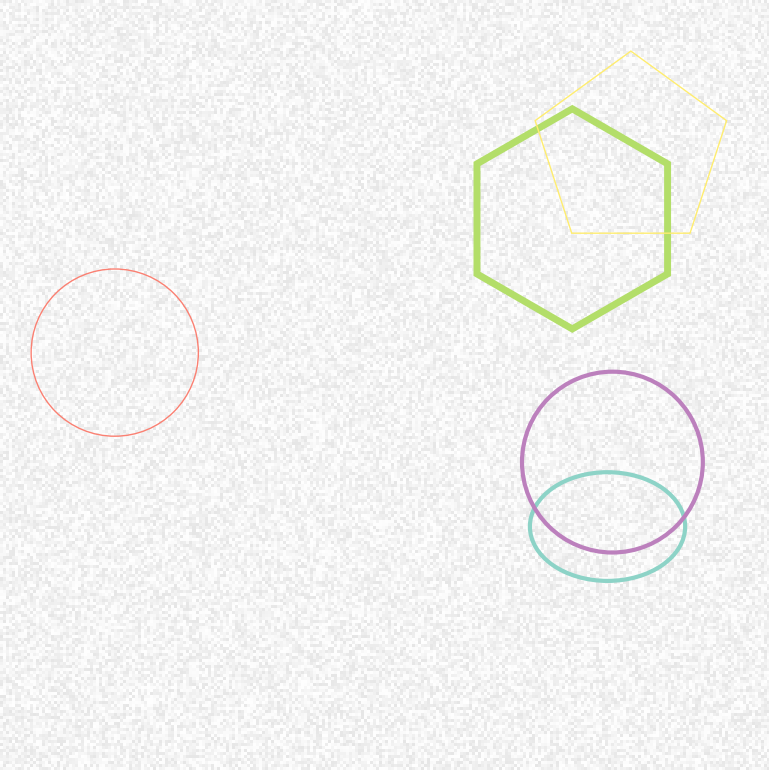[{"shape": "oval", "thickness": 1.5, "radius": 0.5, "center": [0.789, 0.316]}, {"shape": "circle", "thickness": 0.5, "radius": 0.54, "center": [0.149, 0.542]}, {"shape": "hexagon", "thickness": 2.5, "radius": 0.71, "center": [0.743, 0.716]}, {"shape": "circle", "thickness": 1.5, "radius": 0.59, "center": [0.795, 0.4]}, {"shape": "pentagon", "thickness": 0.5, "radius": 0.65, "center": [0.819, 0.803]}]